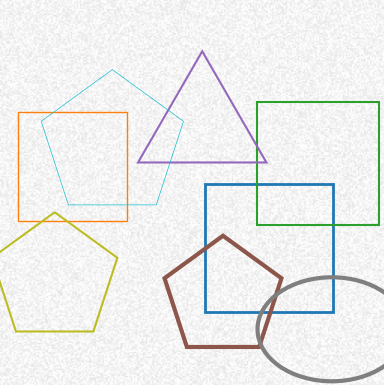[{"shape": "square", "thickness": 2, "radius": 0.83, "center": [0.698, 0.355]}, {"shape": "square", "thickness": 1, "radius": 0.71, "center": [0.189, 0.568]}, {"shape": "square", "thickness": 1.5, "radius": 0.79, "center": [0.826, 0.575]}, {"shape": "triangle", "thickness": 1.5, "radius": 0.96, "center": [0.525, 0.674]}, {"shape": "pentagon", "thickness": 3, "radius": 0.8, "center": [0.579, 0.228]}, {"shape": "oval", "thickness": 3, "radius": 0.96, "center": [0.862, 0.145]}, {"shape": "pentagon", "thickness": 1.5, "radius": 0.86, "center": [0.142, 0.278]}, {"shape": "pentagon", "thickness": 0.5, "radius": 0.97, "center": [0.292, 0.625]}]